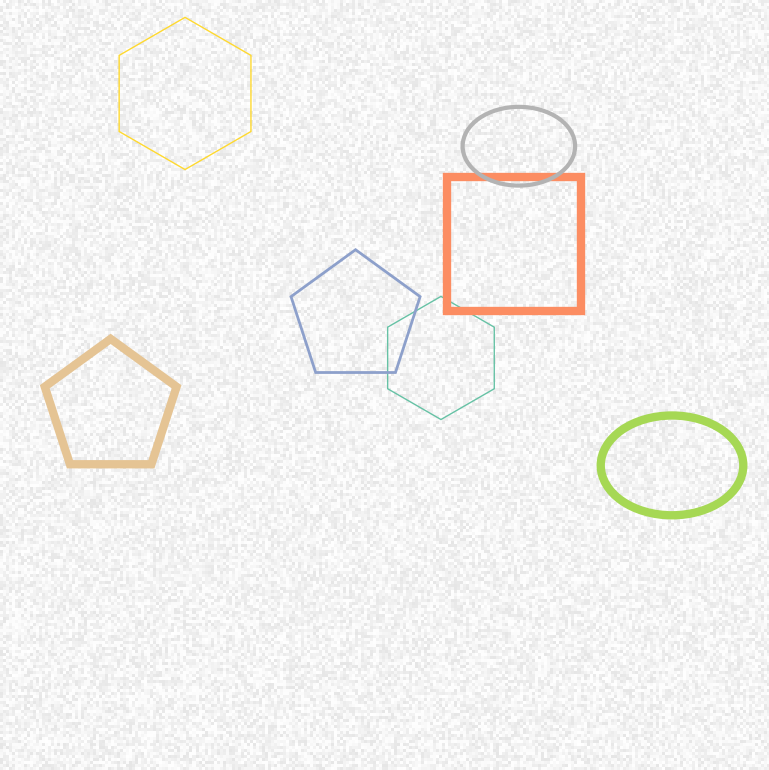[{"shape": "hexagon", "thickness": 0.5, "radius": 0.4, "center": [0.573, 0.535]}, {"shape": "square", "thickness": 3, "radius": 0.43, "center": [0.667, 0.683]}, {"shape": "pentagon", "thickness": 1, "radius": 0.44, "center": [0.462, 0.588]}, {"shape": "oval", "thickness": 3, "radius": 0.46, "center": [0.873, 0.396]}, {"shape": "hexagon", "thickness": 0.5, "radius": 0.49, "center": [0.24, 0.879]}, {"shape": "pentagon", "thickness": 3, "radius": 0.45, "center": [0.144, 0.47]}, {"shape": "oval", "thickness": 1.5, "radius": 0.37, "center": [0.674, 0.81]}]